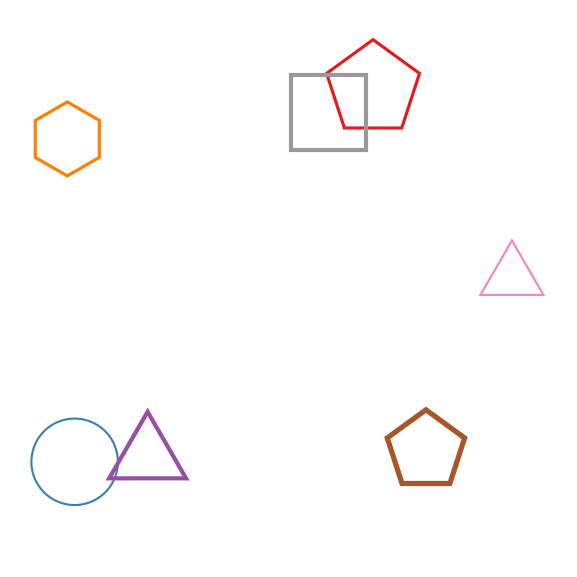[{"shape": "pentagon", "thickness": 1.5, "radius": 0.42, "center": [0.646, 0.846]}, {"shape": "circle", "thickness": 1, "radius": 0.37, "center": [0.129, 0.199]}, {"shape": "triangle", "thickness": 2, "radius": 0.38, "center": [0.256, 0.209]}, {"shape": "hexagon", "thickness": 1.5, "radius": 0.32, "center": [0.117, 0.759]}, {"shape": "pentagon", "thickness": 2.5, "radius": 0.35, "center": [0.738, 0.219]}, {"shape": "triangle", "thickness": 1, "radius": 0.31, "center": [0.886, 0.52]}, {"shape": "square", "thickness": 2, "radius": 0.32, "center": [0.569, 0.804]}]